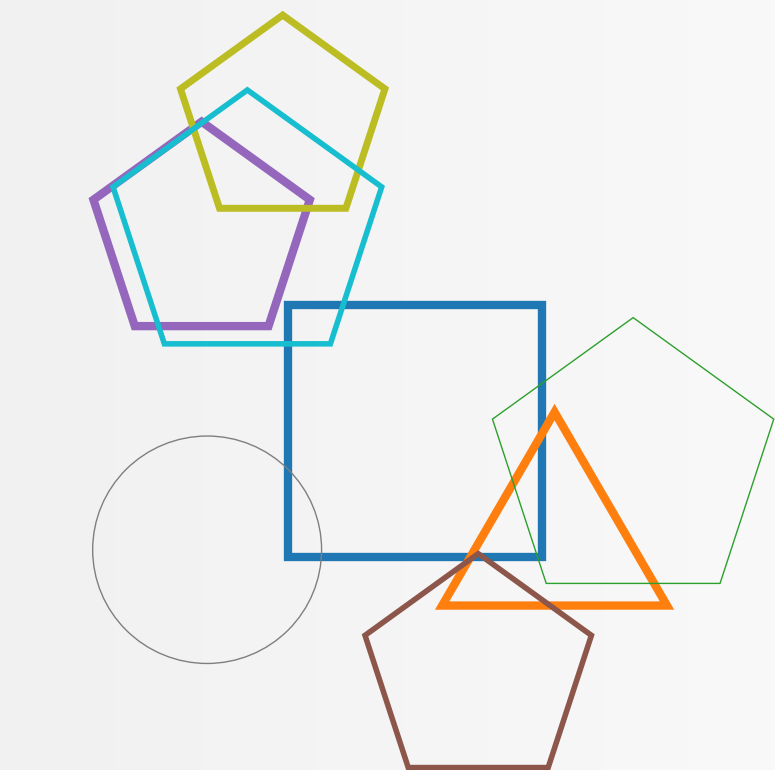[{"shape": "square", "thickness": 3, "radius": 0.82, "center": [0.535, 0.44]}, {"shape": "triangle", "thickness": 3, "radius": 0.84, "center": [0.716, 0.297]}, {"shape": "pentagon", "thickness": 0.5, "radius": 0.95, "center": [0.817, 0.397]}, {"shape": "pentagon", "thickness": 3, "radius": 0.73, "center": [0.26, 0.695]}, {"shape": "pentagon", "thickness": 2, "radius": 0.77, "center": [0.617, 0.127]}, {"shape": "circle", "thickness": 0.5, "radius": 0.74, "center": [0.267, 0.286]}, {"shape": "pentagon", "thickness": 2.5, "radius": 0.69, "center": [0.365, 0.842]}, {"shape": "pentagon", "thickness": 2, "radius": 0.91, "center": [0.319, 0.701]}]